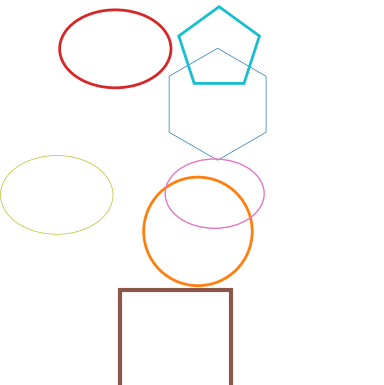[{"shape": "hexagon", "thickness": 0.5, "radius": 0.73, "center": [0.565, 0.729]}, {"shape": "circle", "thickness": 2, "radius": 0.7, "center": [0.514, 0.399]}, {"shape": "oval", "thickness": 2, "radius": 0.72, "center": [0.3, 0.873]}, {"shape": "square", "thickness": 3, "radius": 0.72, "center": [0.456, 0.103]}, {"shape": "oval", "thickness": 1, "radius": 0.64, "center": [0.558, 0.497]}, {"shape": "oval", "thickness": 0.5, "radius": 0.73, "center": [0.147, 0.494]}, {"shape": "pentagon", "thickness": 2, "radius": 0.55, "center": [0.569, 0.872]}]